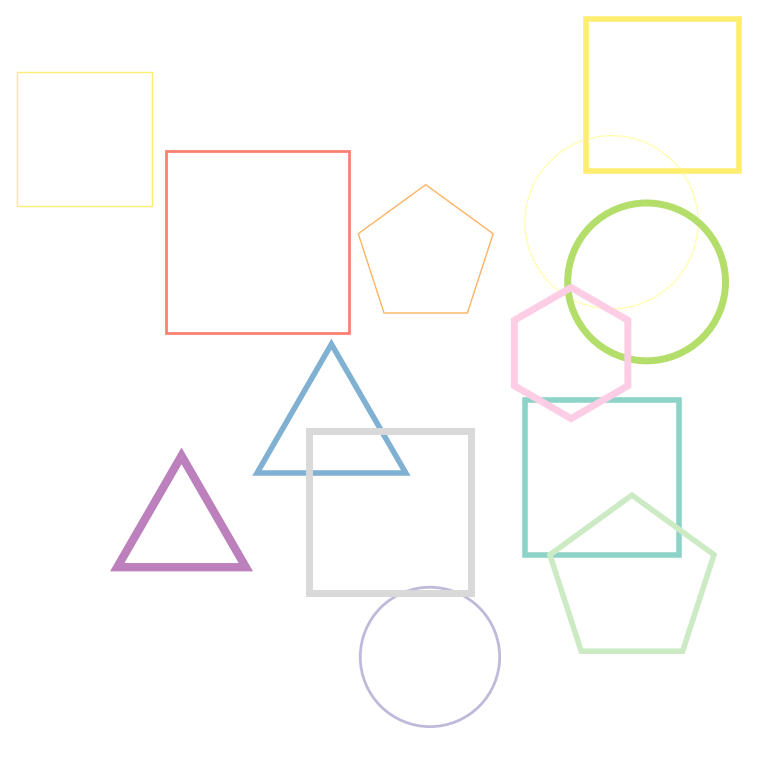[{"shape": "square", "thickness": 2, "radius": 0.5, "center": [0.782, 0.38]}, {"shape": "circle", "thickness": 0.5, "radius": 0.56, "center": [0.794, 0.711]}, {"shape": "circle", "thickness": 1, "radius": 0.45, "center": [0.558, 0.147]}, {"shape": "square", "thickness": 1, "radius": 0.59, "center": [0.334, 0.685]}, {"shape": "triangle", "thickness": 2, "radius": 0.56, "center": [0.43, 0.441]}, {"shape": "pentagon", "thickness": 0.5, "radius": 0.46, "center": [0.553, 0.668]}, {"shape": "circle", "thickness": 2.5, "radius": 0.51, "center": [0.84, 0.634]}, {"shape": "hexagon", "thickness": 2.5, "radius": 0.43, "center": [0.742, 0.542]}, {"shape": "square", "thickness": 2.5, "radius": 0.53, "center": [0.506, 0.335]}, {"shape": "triangle", "thickness": 3, "radius": 0.48, "center": [0.236, 0.312]}, {"shape": "pentagon", "thickness": 2, "radius": 0.56, "center": [0.821, 0.245]}, {"shape": "square", "thickness": 0.5, "radius": 0.44, "center": [0.11, 0.819]}, {"shape": "square", "thickness": 2, "radius": 0.5, "center": [0.861, 0.877]}]